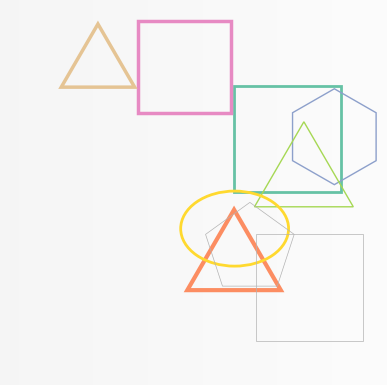[{"shape": "square", "thickness": 2, "radius": 0.69, "center": [0.741, 0.638]}, {"shape": "triangle", "thickness": 3, "radius": 0.7, "center": [0.604, 0.316]}, {"shape": "hexagon", "thickness": 1, "radius": 0.62, "center": [0.863, 0.645]}, {"shape": "square", "thickness": 2.5, "radius": 0.6, "center": [0.476, 0.827]}, {"shape": "triangle", "thickness": 1, "radius": 0.74, "center": [0.784, 0.536]}, {"shape": "oval", "thickness": 2, "radius": 0.7, "center": [0.605, 0.406]}, {"shape": "triangle", "thickness": 2.5, "radius": 0.55, "center": [0.253, 0.828]}, {"shape": "pentagon", "thickness": 0.5, "radius": 0.6, "center": [0.645, 0.354]}, {"shape": "square", "thickness": 0.5, "radius": 0.69, "center": [0.798, 0.253]}]